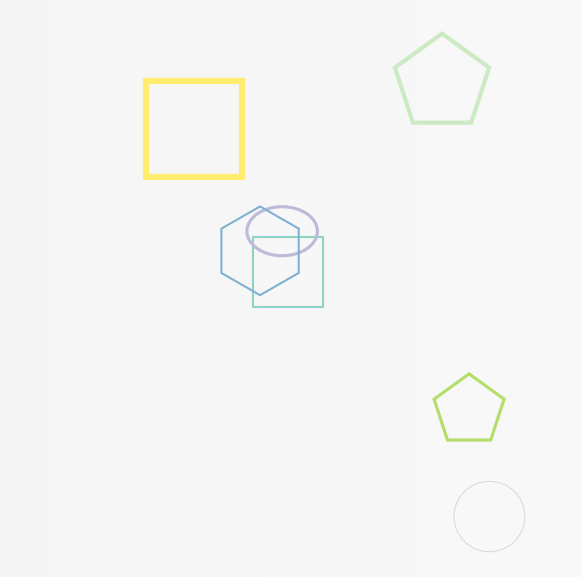[{"shape": "square", "thickness": 1, "radius": 0.3, "center": [0.496, 0.528]}, {"shape": "oval", "thickness": 1.5, "radius": 0.3, "center": [0.485, 0.599]}, {"shape": "hexagon", "thickness": 1, "radius": 0.38, "center": [0.447, 0.565]}, {"shape": "pentagon", "thickness": 1.5, "radius": 0.32, "center": [0.807, 0.288]}, {"shape": "circle", "thickness": 0.5, "radius": 0.3, "center": [0.842, 0.105]}, {"shape": "pentagon", "thickness": 2, "radius": 0.43, "center": [0.76, 0.856]}, {"shape": "square", "thickness": 3, "radius": 0.41, "center": [0.334, 0.775]}]